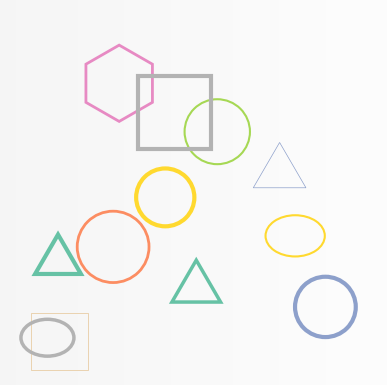[{"shape": "triangle", "thickness": 2.5, "radius": 0.36, "center": [0.506, 0.252]}, {"shape": "triangle", "thickness": 3, "radius": 0.34, "center": [0.15, 0.323]}, {"shape": "circle", "thickness": 2, "radius": 0.46, "center": [0.292, 0.359]}, {"shape": "circle", "thickness": 3, "radius": 0.39, "center": [0.84, 0.203]}, {"shape": "triangle", "thickness": 0.5, "radius": 0.39, "center": [0.722, 0.552]}, {"shape": "hexagon", "thickness": 2, "radius": 0.5, "center": [0.308, 0.784]}, {"shape": "circle", "thickness": 1.5, "radius": 0.42, "center": [0.561, 0.658]}, {"shape": "oval", "thickness": 1.5, "radius": 0.38, "center": [0.762, 0.387]}, {"shape": "circle", "thickness": 3, "radius": 0.38, "center": [0.426, 0.487]}, {"shape": "square", "thickness": 0.5, "radius": 0.37, "center": [0.153, 0.113]}, {"shape": "oval", "thickness": 2.5, "radius": 0.34, "center": [0.122, 0.123]}, {"shape": "square", "thickness": 3, "radius": 0.47, "center": [0.45, 0.708]}]